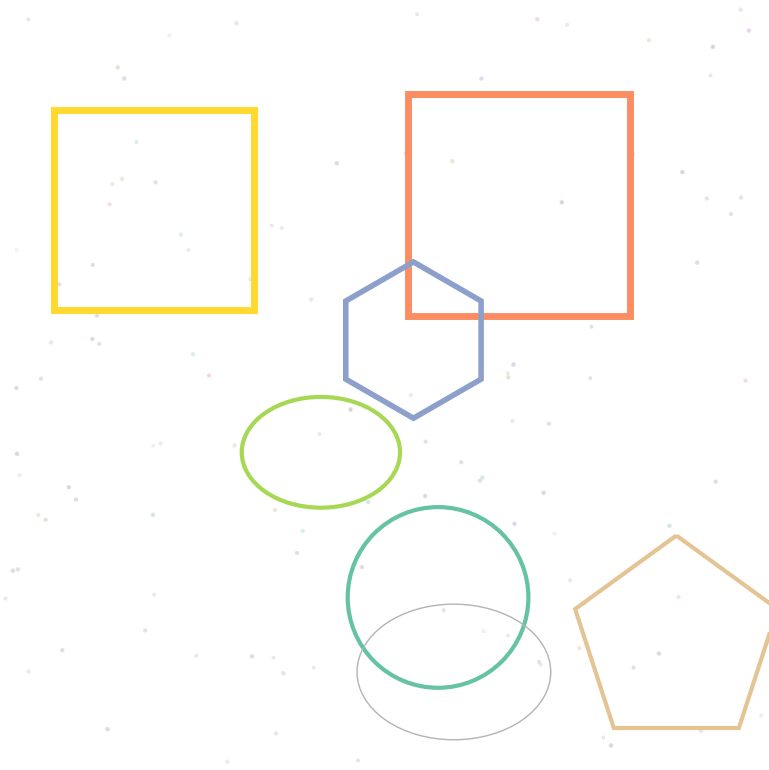[{"shape": "circle", "thickness": 1.5, "radius": 0.59, "center": [0.569, 0.224]}, {"shape": "square", "thickness": 2.5, "radius": 0.72, "center": [0.674, 0.734]}, {"shape": "hexagon", "thickness": 2, "radius": 0.51, "center": [0.537, 0.558]}, {"shape": "oval", "thickness": 1.5, "radius": 0.51, "center": [0.417, 0.413]}, {"shape": "square", "thickness": 2.5, "radius": 0.65, "center": [0.2, 0.727]}, {"shape": "pentagon", "thickness": 1.5, "radius": 0.69, "center": [0.878, 0.166]}, {"shape": "oval", "thickness": 0.5, "radius": 0.63, "center": [0.589, 0.127]}]